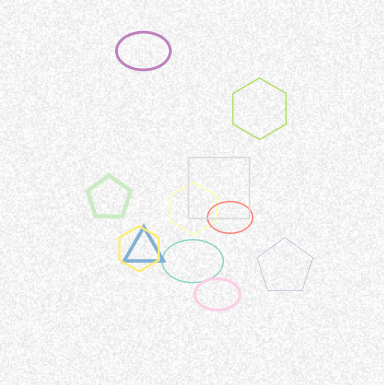[{"shape": "oval", "thickness": 1, "radius": 0.4, "center": [0.501, 0.322]}, {"shape": "hexagon", "thickness": 1, "radius": 0.34, "center": [0.503, 0.459]}, {"shape": "pentagon", "thickness": 0.5, "radius": 0.38, "center": [0.74, 0.307]}, {"shape": "oval", "thickness": 1, "radius": 0.29, "center": [0.598, 0.435]}, {"shape": "triangle", "thickness": 2.5, "radius": 0.29, "center": [0.374, 0.352]}, {"shape": "hexagon", "thickness": 1, "radius": 0.4, "center": [0.674, 0.717]}, {"shape": "oval", "thickness": 2, "radius": 0.29, "center": [0.565, 0.235]}, {"shape": "square", "thickness": 1, "radius": 0.39, "center": [0.567, 0.514]}, {"shape": "oval", "thickness": 2, "radius": 0.35, "center": [0.373, 0.867]}, {"shape": "pentagon", "thickness": 3, "radius": 0.29, "center": [0.283, 0.486]}, {"shape": "hexagon", "thickness": 1.5, "radius": 0.29, "center": [0.361, 0.354]}]